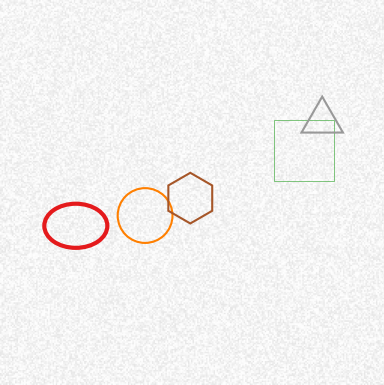[{"shape": "oval", "thickness": 3, "radius": 0.41, "center": [0.197, 0.414]}, {"shape": "square", "thickness": 0.5, "radius": 0.39, "center": [0.789, 0.61]}, {"shape": "circle", "thickness": 1.5, "radius": 0.36, "center": [0.377, 0.44]}, {"shape": "hexagon", "thickness": 1.5, "radius": 0.33, "center": [0.494, 0.485]}, {"shape": "triangle", "thickness": 1.5, "radius": 0.31, "center": [0.837, 0.687]}]